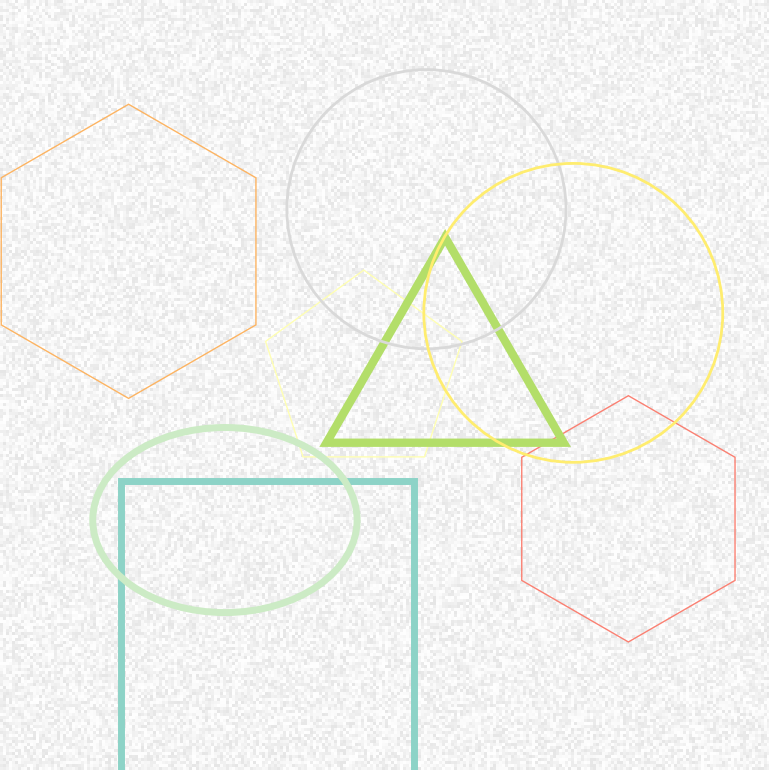[{"shape": "square", "thickness": 2.5, "radius": 0.95, "center": [0.348, 0.185]}, {"shape": "pentagon", "thickness": 0.5, "radius": 0.67, "center": [0.472, 0.515]}, {"shape": "hexagon", "thickness": 0.5, "radius": 0.8, "center": [0.816, 0.326]}, {"shape": "hexagon", "thickness": 0.5, "radius": 0.95, "center": [0.167, 0.674]}, {"shape": "triangle", "thickness": 3, "radius": 0.89, "center": [0.578, 0.514]}, {"shape": "circle", "thickness": 1, "radius": 0.91, "center": [0.554, 0.728]}, {"shape": "oval", "thickness": 2.5, "radius": 0.86, "center": [0.292, 0.325]}, {"shape": "circle", "thickness": 1, "radius": 0.97, "center": [0.745, 0.594]}]